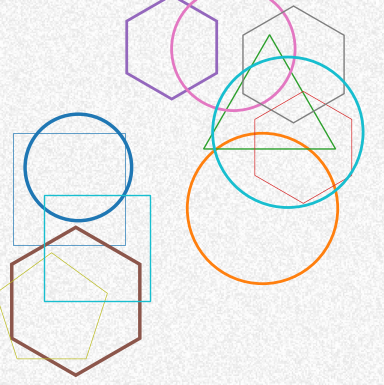[{"shape": "circle", "thickness": 2.5, "radius": 0.69, "center": [0.204, 0.565]}, {"shape": "square", "thickness": 0.5, "radius": 0.73, "center": [0.179, 0.508]}, {"shape": "circle", "thickness": 2, "radius": 0.98, "center": [0.682, 0.459]}, {"shape": "triangle", "thickness": 1, "radius": 0.99, "center": [0.7, 0.712]}, {"shape": "hexagon", "thickness": 0.5, "radius": 0.73, "center": [0.788, 0.617]}, {"shape": "hexagon", "thickness": 2, "radius": 0.67, "center": [0.446, 0.878]}, {"shape": "hexagon", "thickness": 2.5, "radius": 0.96, "center": [0.197, 0.217]}, {"shape": "circle", "thickness": 2, "radius": 0.8, "center": [0.606, 0.873]}, {"shape": "hexagon", "thickness": 1, "radius": 0.76, "center": [0.762, 0.833]}, {"shape": "pentagon", "thickness": 0.5, "radius": 0.76, "center": [0.134, 0.191]}, {"shape": "circle", "thickness": 2, "radius": 0.98, "center": [0.748, 0.656]}, {"shape": "square", "thickness": 1, "radius": 0.69, "center": [0.251, 0.356]}]